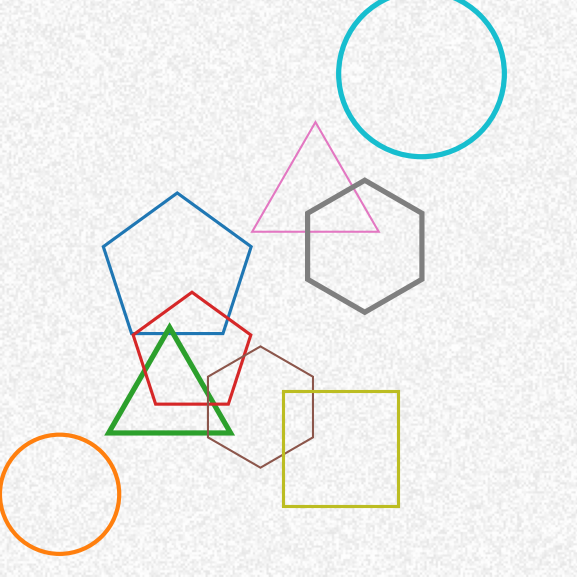[{"shape": "pentagon", "thickness": 1.5, "radius": 0.67, "center": [0.307, 0.53]}, {"shape": "circle", "thickness": 2, "radius": 0.52, "center": [0.103, 0.143]}, {"shape": "triangle", "thickness": 2.5, "radius": 0.61, "center": [0.294, 0.31]}, {"shape": "pentagon", "thickness": 1.5, "radius": 0.54, "center": [0.332, 0.386]}, {"shape": "hexagon", "thickness": 1, "radius": 0.53, "center": [0.451, 0.294]}, {"shape": "triangle", "thickness": 1, "radius": 0.63, "center": [0.546, 0.661]}, {"shape": "hexagon", "thickness": 2.5, "radius": 0.57, "center": [0.632, 0.573]}, {"shape": "square", "thickness": 1.5, "radius": 0.5, "center": [0.59, 0.222]}, {"shape": "circle", "thickness": 2.5, "radius": 0.72, "center": [0.73, 0.871]}]